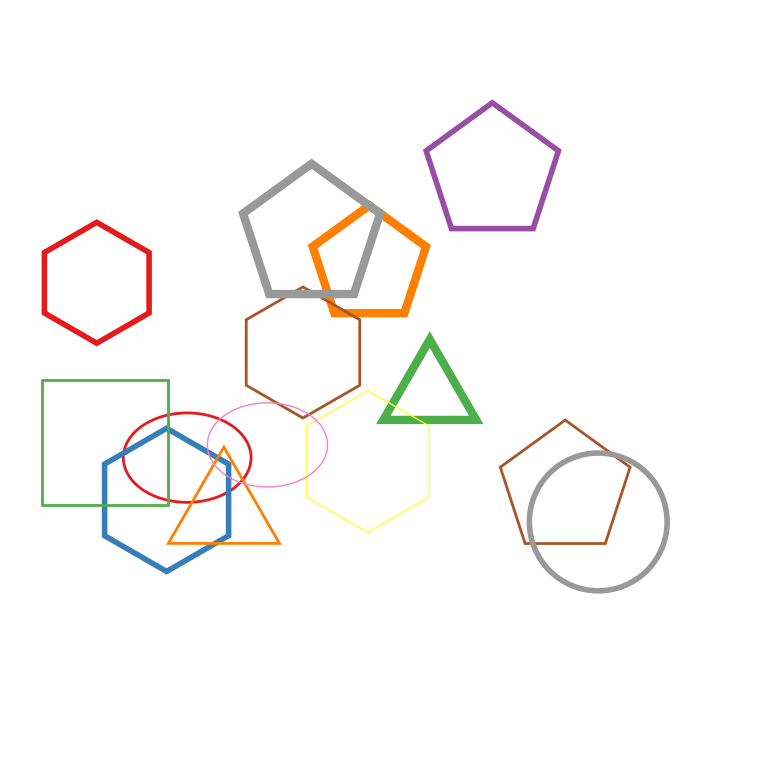[{"shape": "oval", "thickness": 1, "radius": 0.41, "center": [0.243, 0.406]}, {"shape": "hexagon", "thickness": 2, "radius": 0.39, "center": [0.126, 0.633]}, {"shape": "hexagon", "thickness": 2, "radius": 0.46, "center": [0.216, 0.351]}, {"shape": "triangle", "thickness": 3, "radius": 0.35, "center": [0.558, 0.489]}, {"shape": "square", "thickness": 1, "radius": 0.41, "center": [0.136, 0.425]}, {"shape": "pentagon", "thickness": 2, "radius": 0.45, "center": [0.639, 0.776]}, {"shape": "triangle", "thickness": 1, "radius": 0.42, "center": [0.291, 0.336]}, {"shape": "pentagon", "thickness": 3, "radius": 0.39, "center": [0.48, 0.656]}, {"shape": "hexagon", "thickness": 0.5, "radius": 0.46, "center": [0.478, 0.401]}, {"shape": "pentagon", "thickness": 1, "radius": 0.44, "center": [0.734, 0.366]}, {"shape": "hexagon", "thickness": 1, "radius": 0.43, "center": [0.393, 0.542]}, {"shape": "oval", "thickness": 0.5, "radius": 0.39, "center": [0.347, 0.422]}, {"shape": "pentagon", "thickness": 3, "radius": 0.47, "center": [0.405, 0.694]}, {"shape": "circle", "thickness": 2, "radius": 0.45, "center": [0.777, 0.322]}]